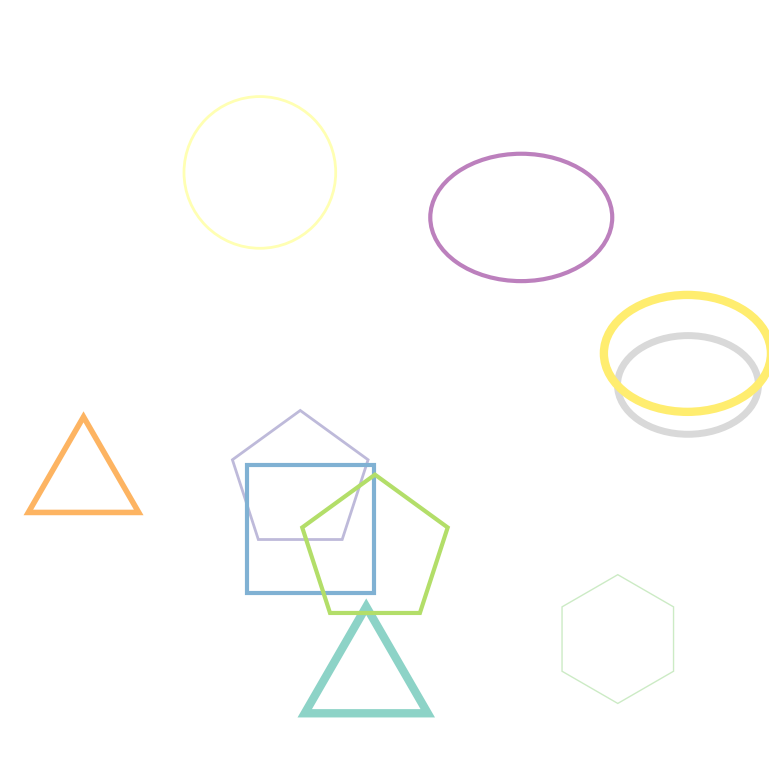[{"shape": "triangle", "thickness": 3, "radius": 0.46, "center": [0.476, 0.12]}, {"shape": "circle", "thickness": 1, "radius": 0.49, "center": [0.337, 0.776]}, {"shape": "pentagon", "thickness": 1, "radius": 0.46, "center": [0.39, 0.374]}, {"shape": "square", "thickness": 1.5, "radius": 0.41, "center": [0.403, 0.313]}, {"shape": "triangle", "thickness": 2, "radius": 0.41, "center": [0.108, 0.376]}, {"shape": "pentagon", "thickness": 1.5, "radius": 0.5, "center": [0.487, 0.284]}, {"shape": "oval", "thickness": 2.5, "radius": 0.46, "center": [0.893, 0.5]}, {"shape": "oval", "thickness": 1.5, "radius": 0.59, "center": [0.677, 0.718]}, {"shape": "hexagon", "thickness": 0.5, "radius": 0.42, "center": [0.802, 0.17]}, {"shape": "oval", "thickness": 3, "radius": 0.54, "center": [0.893, 0.541]}]